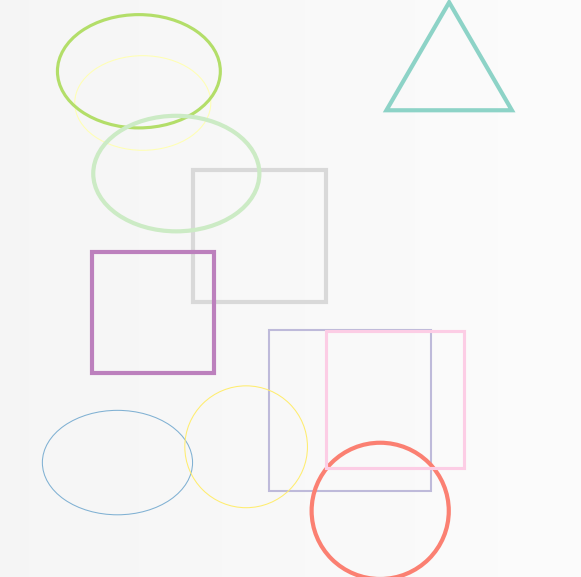[{"shape": "triangle", "thickness": 2, "radius": 0.62, "center": [0.773, 0.87]}, {"shape": "oval", "thickness": 0.5, "radius": 0.59, "center": [0.246, 0.821]}, {"shape": "square", "thickness": 1, "radius": 0.7, "center": [0.603, 0.289]}, {"shape": "circle", "thickness": 2, "radius": 0.59, "center": [0.654, 0.114]}, {"shape": "oval", "thickness": 0.5, "radius": 0.65, "center": [0.202, 0.198]}, {"shape": "oval", "thickness": 1.5, "radius": 0.7, "center": [0.239, 0.876]}, {"shape": "square", "thickness": 1.5, "radius": 0.59, "center": [0.68, 0.308]}, {"shape": "square", "thickness": 2, "radius": 0.57, "center": [0.447, 0.591]}, {"shape": "square", "thickness": 2, "radius": 0.52, "center": [0.263, 0.458]}, {"shape": "oval", "thickness": 2, "radius": 0.71, "center": [0.303, 0.699]}, {"shape": "circle", "thickness": 0.5, "radius": 0.53, "center": [0.423, 0.226]}]